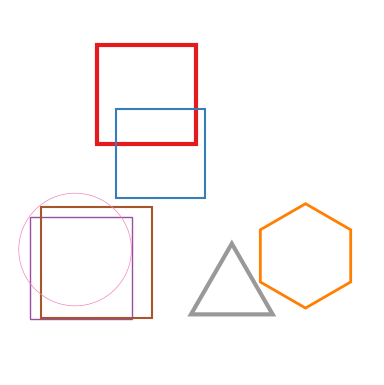[{"shape": "square", "thickness": 3, "radius": 0.64, "center": [0.382, 0.754]}, {"shape": "square", "thickness": 1.5, "radius": 0.58, "center": [0.416, 0.602]}, {"shape": "square", "thickness": 1, "radius": 0.66, "center": [0.211, 0.304]}, {"shape": "hexagon", "thickness": 2, "radius": 0.68, "center": [0.794, 0.335]}, {"shape": "square", "thickness": 1.5, "radius": 0.72, "center": [0.25, 0.319]}, {"shape": "circle", "thickness": 0.5, "radius": 0.73, "center": [0.195, 0.352]}, {"shape": "triangle", "thickness": 3, "radius": 0.61, "center": [0.602, 0.245]}]